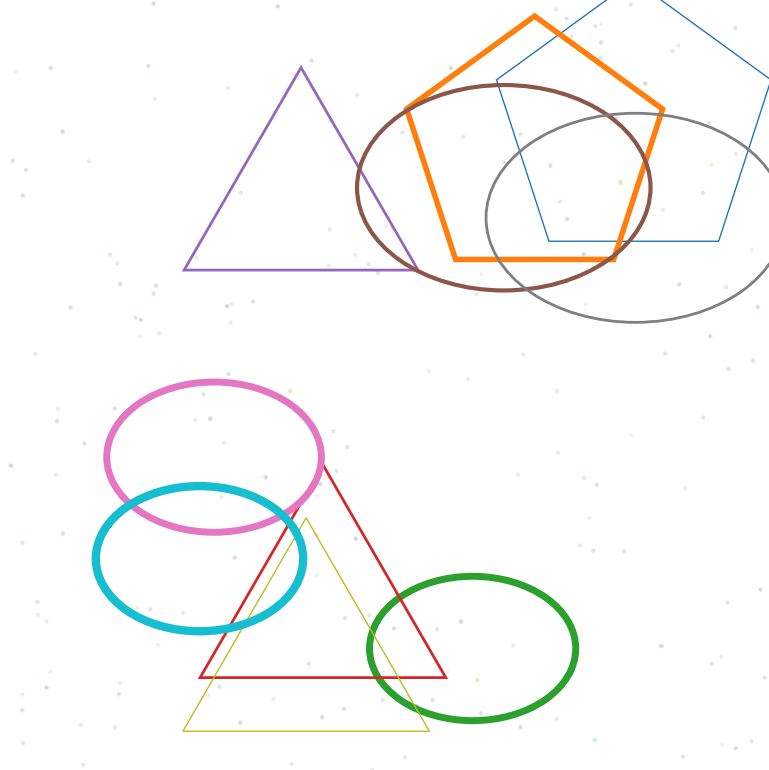[{"shape": "pentagon", "thickness": 0.5, "radius": 0.94, "center": [0.823, 0.838]}, {"shape": "pentagon", "thickness": 2, "radius": 0.87, "center": [0.694, 0.804]}, {"shape": "oval", "thickness": 2.5, "radius": 0.67, "center": [0.614, 0.158]}, {"shape": "triangle", "thickness": 1, "radius": 0.92, "center": [0.419, 0.212]}, {"shape": "triangle", "thickness": 1, "radius": 0.88, "center": [0.391, 0.737]}, {"shape": "oval", "thickness": 1.5, "radius": 0.95, "center": [0.654, 0.756]}, {"shape": "oval", "thickness": 2.5, "radius": 0.7, "center": [0.278, 0.406]}, {"shape": "oval", "thickness": 1, "radius": 0.97, "center": [0.825, 0.717]}, {"shape": "triangle", "thickness": 0.5, "radius": 0.92, "center": [0.398, 0.143]}, {"shape": "oval", "thickness": 3, "radius": 0.67, "center": [0.259, 0.274]}]